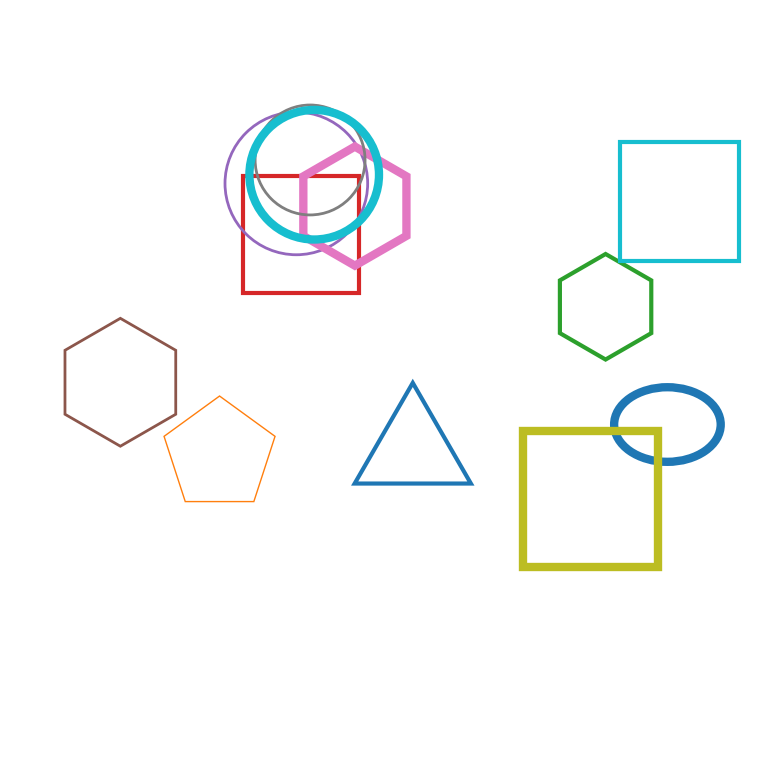[{"shape": "oval", "thickness": 3, "radius": 0.35, "center": [0.867, 0.449]}, {"shape": "triangle", "thickness": 1.5, "radius": 0.44, "center": [0.536, 0.416]}, {"shape": "pentagon", "thickness": 0.5, "radius": 0.38, "center": [0.285, 0.41]}, {"shape": "hexagon", "thickness": 1.5, "radius": 0.34, "center": [0.786, 0.602]}, {"shape": "square", "thickness": 1.5, "radius": 0.38, "center": [0.391, 0.695]}, {"shape": "circle", "thickness": 1, "radius": 0.46, "center": [0.385, 0.762]}, {"shape": "hexagon", "thickness": 1, "radius": 0.42, "center": [0.156, 0.504]}, {"shape": "hexagon", "thickness": 3, "radius": 0.39, "center": [0.461, 0.732]}, {"shape": "circle", "thickness": 1, "radius": 0.36, "center": [0.403, 0.792]}, {"shape": "square", "thickness": 3, "radius": 0.44, "center": [0.767, 0.352]}, {"shape": "circle", "thickness": 3, "radius": 0.42, "center": [0.408, 0.773]}, {"shape": "square", "thickness": 1.5, "radius": 0.39, "center": [0.882, 0.738]}]